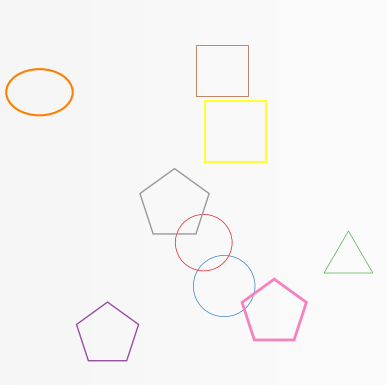[{"shape": "circle", "thickness": 0.5, "radius": 0.37, "center": [0.526, 0.37]}, {"shape": "circle", "thickness": 0.5, "radius": 0.4, "center": [0.578, 0.257]}, {"shape": "triangle", "thickness": 0.5, "radius": 0.36, "center": [0.899, 0.327]}, {"shape": "pentagon", "thickness": 1, "radius": 0.42, "center": [0.278, 0.131]}, {"shape": "oval", "thickness": 1.5, "radius": 0.43, "center": [0.102, 0.76]}, {"shape": "square", "thickness": 1.5, "radius": 0.39, "center": [0.608, 0.658]}, {"shape": "square", "thickness": 0.5, "radius": 0.33, "center": [0.573, 0.817]}, {"shape": "pentagon", "thickness": 2, "radius": 0.44, "center": [0.708, 0.188]}, {"shape": "pentagon", "thickness": 1, "radius": 0.47, "center": [0.45, 0.468]}]